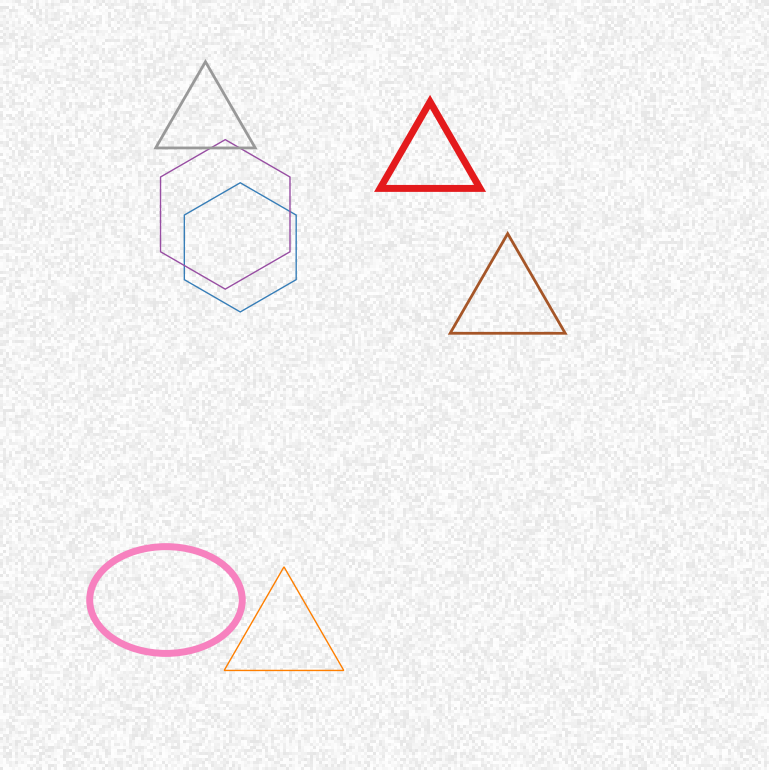[{"shape": "triangle", "thickness": 2.5, "radius": 0.37, "center": [0.559, 0.793]}, {"shape": "hexagon", "thickness": 0.5, "radius": 0.42, "center": [0.312, 0.679]}, {"shape": "hexagon", "thickness": 0.5, "radius": 0.49, "center": [0.293, 0.722]}, {"shape": "triangle", "thickness": 0.5, "radius": 0.45, "center": [0.369, 0.174]}, {"shape": "triangle", "thickness": 1, "radius": 0.43, "center": [0.659, 0.61]}, {"shape": "oval", "thickness": 2.5, "radius": 0.5, "center": [0.216, 0.221]}, {"shape": "triangle", "thickness": 1, "radius": 0.37, "center": [0.267, 0.845]}]